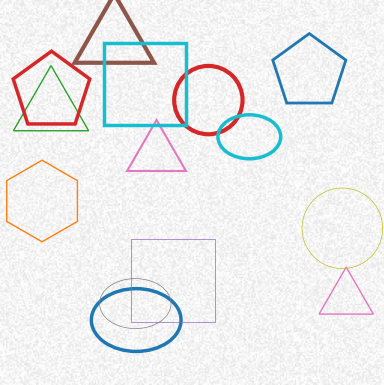[{"shape": "oval", "thickness": 2.5, "radius": 0.58, "center": [0.354, 0.169]}, {"shape": "pentagon", "thickness": 2, "radius": 0.5, "center": [0.803, 0.813]}, {"shape": "hexagon", "thickness": 1, "radius": 0.53, "center": [0.109, 0.478]}, {"shape": "triangle", "thickness": 1, "radius": 0.56, "center": [0.133, 0.717]}, {"shape": "circle", "thickness": 3, "radius": 0.44, "center": [0.541, 0.74]}, {"shape": "pentagon", "thickness": 2.5, "radius": 0.52, "center": [0.134, 0.763]}, {"shape": "square", "thickness": 0.5, "radius": 0.54, "center": [0.45, 0.271]}, {"shape": "triangle", "thickness": 3, "radius": 0.6, "center": [0.297, 0.897]}, {"shape": "triangle", "thickness": 1.5, "radius": 0.44, "center": [0.407, 0.6]}, {"shape": "triangle", "thickness": 1, "radius": 0.41, "center": [0.899, 0.225]}, {"shape": "oval", "thickness": 0.5, "radius": 0.46, "center": [0.351, 0.211]}, {"shape": "circle", "thickness": 0.5, "radius": 0.52, "center": [0.889, 0.407]}, {"shape": "square", "thickness": 2.5, "radius": 0.53, "center": [0.378, 0.782]}, {"shape": "oval", "thickness": 2.5, "radius": 0.41, "center": [0.648, 0.645]}]